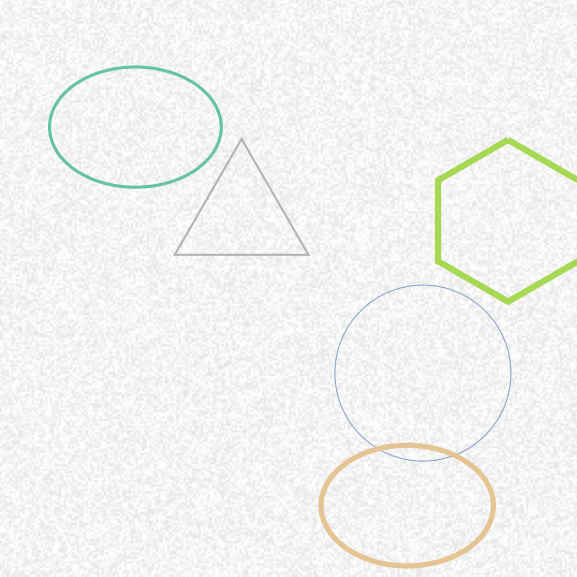[{"shape": "oval", "thickness": 1.5, "radius": 0.74, "center": [0.234, 0.779]}, {"shape": "circle", "thickness": 0.5, "radius": 0.76, "center": [0.732, 0.353]}, {"shape": "hexagon", "thickness": 3, "radius": 0.7, "center": [0.88, 0.617]}, {"shape": "oval", "thickness": 2.5, "radius": 0.75, "center": [0.705, 0.124]}, {"shape": "triangle", "thickness": 1, "radius": 0.67, "center": [0.418, 0.625]}]